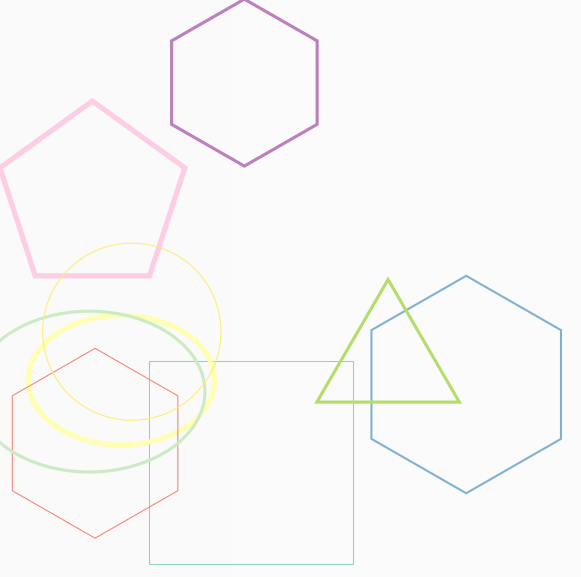[{"shape": "square", "thickness": 0.5, "radius": 0.88, "center": [0.432, 0.198]}, {"shape": "oval", "thickness": 2.5, "radius": 0.8, "center": [0.209, 0.341]}, {"shape": "hexagon", "thickness": 0.5, "radius": 0.82, "center": [0.164, 0.232]}, {"shape": "hexagon", "thickness": 1, "radius": 0.94, "center": [0.802, 0.333]}, {"shape": "triangle", "thickness": 1.5, "radius": 0.71, "center": [0.668, 0.374]}, {"shape": "pentagon", "thickness": 2.5, "radius": 0.84, "center": [0.159, 0.657]}, {"shape": "hexagon", "thickness": 1.5, "radius": 0.72, "center": [0.42, 0.856]}, {"shape": "oval", "thickness": 1.5, "radius": 0.99, "center": [0.154, 0.321]}, {"shape": "circle", "thickness": 0.5, "radius": 0.77, "center": [0.227, 0.425]}]